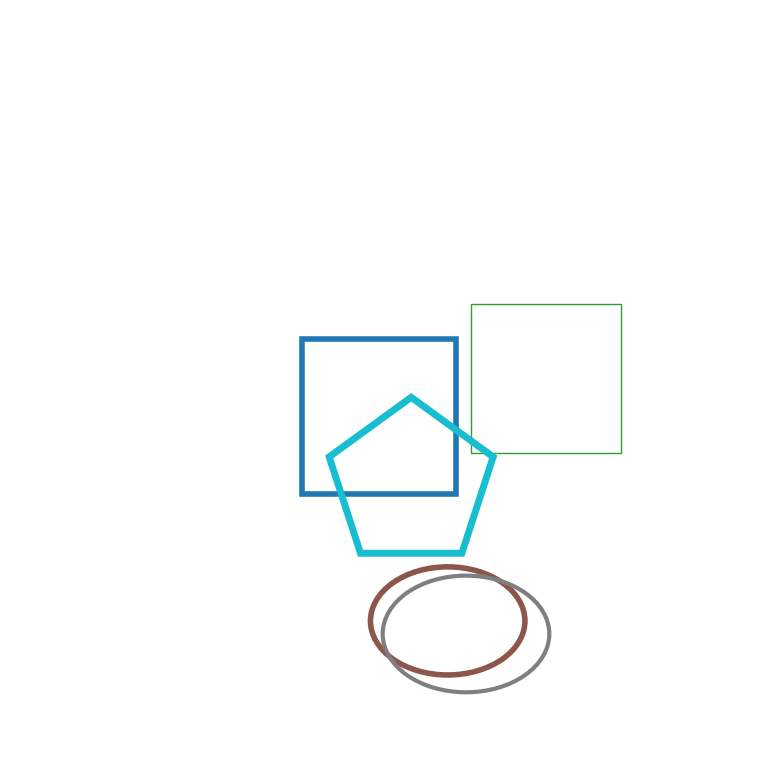[{"shape": "square", "thickness": 2, "radius": 0.5, "center": [0.492, 0.459]}, {"shape": "square", "thickness": 0.5, "radius": 0.48, "center": [0.709, 0.509]}, {"shape": "oval", "thickness": 2, "radius": 0.5, "center": [0.581, 0.194]}, {"shape": "oval", "thickness": 1.5, "radius": 0.54, "center": [0.605, 0.177]}, {"shape": "pentagon", "thickness": 2.5, "radius": 0.56, "center": [0.534, 0.372]}]